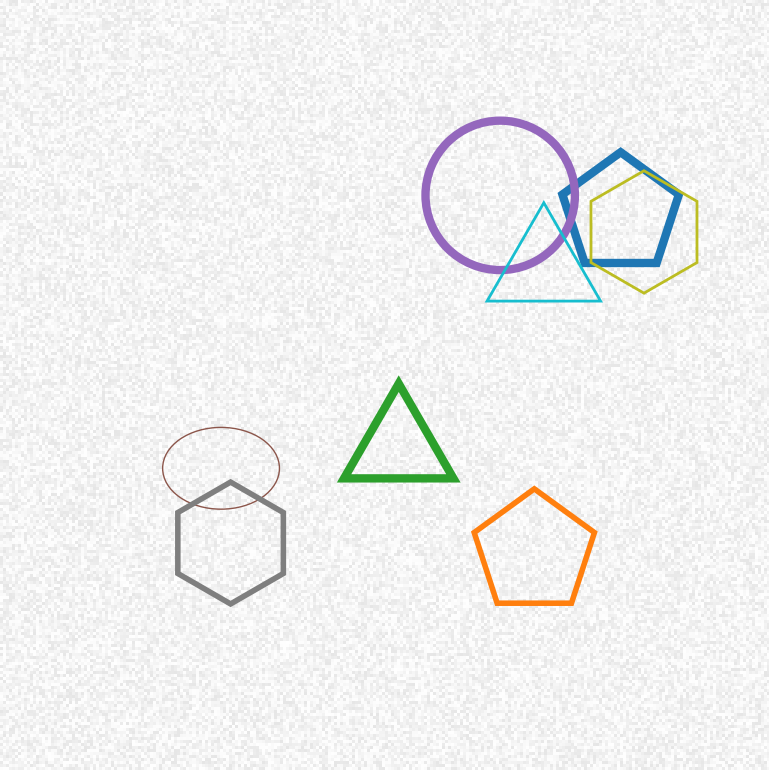[{"shape": "pentagon", "thickness": 3, "radius": 0.4, "center": [0.806, 0.723]}, {"shape": "pentagon", "thickness": 2, "radius": 0.41, "center": [0.694, 0.283]}, {"shape": "triangle", "thickness": 3, "radius": 0.41, "center": [0.518, 0.42]}, {"shape": "circle", "thickness": 3, "radius": 0.49, "center": [0.65, 0.746]}, {"shape": "oval", "thickness": 0.5, "radius": 0.38, "center": [0.287, 0.392]}, {"shape": "hexagon", "thickness": 2, "radius": 0.4, "center": [0.299, 0.295]}, {"shape": "hexagon", "thickness": 1, "radius": 0.4, "center": [0.836, 0.699]}, {"shape": "triangle", "thickness": 1, "radius": 0.43, "center": [0.706, 0.652]}]